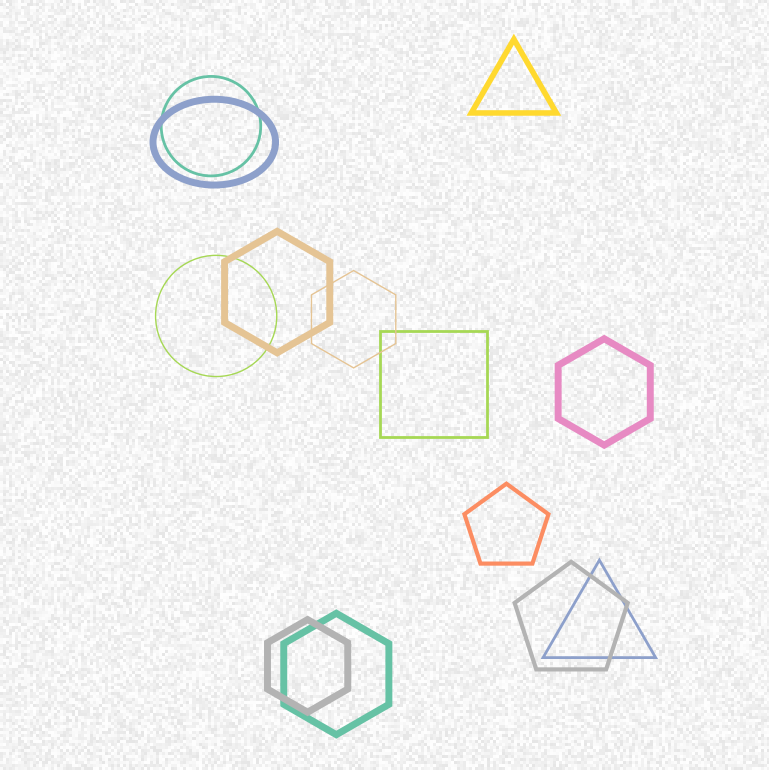[{"shape": "hexagon", "thickness": 2.5, "radius": 0.39, "center": [0.437, 0.125]}, {"shape": "circle", "thickness": 1, "radius": 0.32, "center": [0.274, 0.836]}, {"shape": "pentagon", "thickness": 1.5, "radius": 0.29, "center": [0.658, 0.314]}, {"shape": "triangle", "thickness": 1, "radius": 0.42, "center": [0.778, 0.188]}, {"shape": "oval", "thickness": 2.5, "radius": 0.4, "center": [0.278, 0.815]}, {"shape": "hexagon", "thickness": 2.5, "radius": 0.35, "center": [0.785, 0.491]}, {"shape": "circle", "thickness": 0.5, "radius": 0.39, "center": [0.281, 0.59]}, {"shape": "square", "thickness": 1, "radius": 0.35, "center": [0.563, 0.501]}, {"shape": "triangle", "thickness": 2, "radius": 0.32, "center": [0.667, 0.885]}, {"shape": "hexagon", "thickness": 2.5, "radius": 0.39, "center": [0.36, 0.621]}, {"shape": "hexagon", "thickness": 0.5, "radius": 0.32, "center": [0.459, 0.585]}, {"shape": "pentagon", "thickness": 1.5, "radius": 0.39, "center": [0.742, 0.193]}, {"shape": "hexagon", "thickness": 2.5, "radius": 0.3, "center": [0.4, 0.135]}]